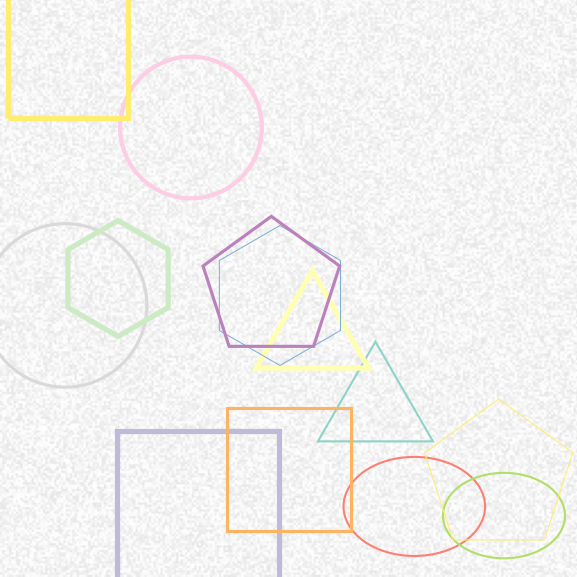[{"shape": "triangle", "thickness": 1, "radius": 0.58, "center": [0.65, 0.292]}, {"shape": "triangle", "thickness": 2.5, "radius": 0.56, "center": [0.541, 0.418]}, {"shape": "square", "thickness": 2.5, "radius": 0.7, "center": [0.343, 0.112]}, {"shape": "oval", "thickness": 1, "radius": 0.61, "center": [0.717, 0.122]}, {"shape": "hexagon", "thickness": 0.5, "radius": 0.61, "center": [0.485, 0.487]}, {"shape": "square", "thickness": 1.5, "radius": 0.53, "center": [0.5, 0.186]}, {"shape": "oval", "thickness": 1, "radius": 0.53, "center": [0.873, 0.106]}, {"shape": "circle", "thickness": 2, "radius": 0.61, "center": [0.331, 0.778]}, {"shape": "circle", "thickness": 1.5, "radius": 0.71, "center": [0.113, 0.47]}, {"shape": "pentagon", "thickness": 1.5, "radius": 0.62, "center": [0.47, 0.5]}, {"shape": "hexagon", "thickness": 2.5, "radius": 0.5, "center": [0.204, 0.517]}, {"shape": "pentagon", "thickness": 0.5, "radius": 0.67, "center": [0.864, 0.173]}, {"shape": "square", "thickness": 2.5, "radius": 0.52, "center": [0.118, 0.899]}]